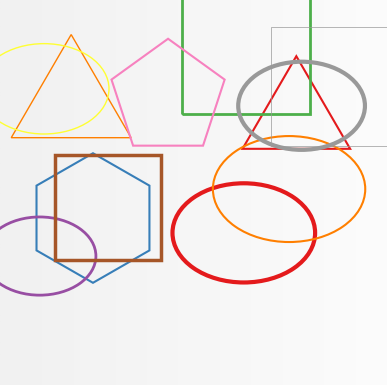[{"shape": "oval", "thickness": 3, "radius": 0.92, "center": [0.629, 0.395]}, {"shape": "triangle", "thickness": 1.5, "radius": 0.8, "center": [0.765, 0.694]}, {"shape": "hexagon", "thickness": 1.5, "radius": 0.84, "center": [0.24, 0.434]}, {"shape": "square", "thickness": 2, "radius": 0.83, "center": [0.635, 0.87]}, {"shape": "oval", "thickness": 2, "radius": 0.73, "center": [0.102, 0.335]}, {"shape": "oval", "thickness": 1.5, "radius": 0.98, "center": [0.746, 0.509]}, {"shape": "triangle", "thickness": 1, "radius": 0.89, "center": [0.184, 0.732]}, {"shape": "oval", "thickness": 1, "radius": 0.84, "center": [0.114, 0.769]}, {"shape": "square", "thickness": 2.5, "radius": 0.68, "center": [0.278, 0.462]}, {"shape": "pentagon", "thickness": 1.5, "radius": 0.77, "center": [0.434, 0.746]}, {"shape": "oval", "thickness": 3, "radius": 0.82, "center": [0.778, 0.725]}, {"shape": "square", "thickness": 0.5, "radius": 0.77, "center": [0.854, 0.776]}]